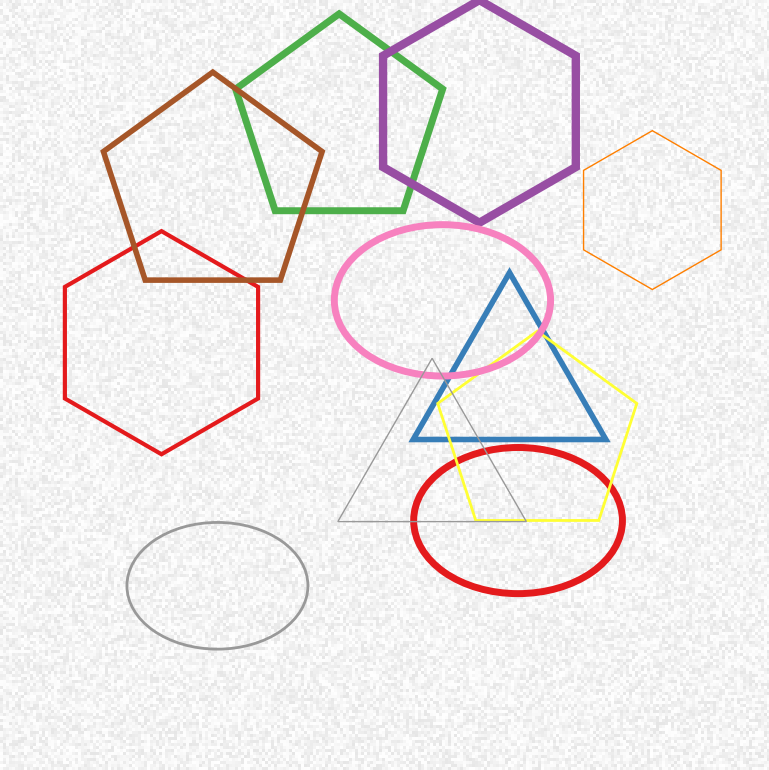[{"shape": "oval", "thickness": 2.5, "radius": 0.68, "center": [0.673, 0.324]}, {"shape": "hexagon", "thickness": 1.5, "radius": 0.72, "center": [0.21, 0.555]}, {"shape": "triangle", "thickness": 2, "radius": 0.72, "center": [0.662, 0.501]}, {"shape": "pentagon", "thickness": 2.5, "radius": 0.71, "center": [0.44, 0.841]}, {"shape": "hexagon", "thickness": 3, "radius": 0.72, "center": [0.623, 0.855]}, {"shape": "hexagon", "thickness": 0.5, "radius": 0.52, "center": [0.847, 0.727]}, {"shape": "pentagon", "thickness": 1, "radius": 0.68, "center": [0.698, 0.434]}, {"shape": "pentagon", "thickness": 2, "radius": 0.75, "center": [0.276, 0.757]}, {"shape": "oval", "thickness": 2.5, "radius": 0.7, "center": [0.575, 0.61]}, {"shape": "triangle", "thickness": 0.5, "radius": 0.71, "center": [0.561, 0.393]}, {"shape": "oval", "thickness": 1, "radius": 0.59, "center": [0.282, 0.239]}]